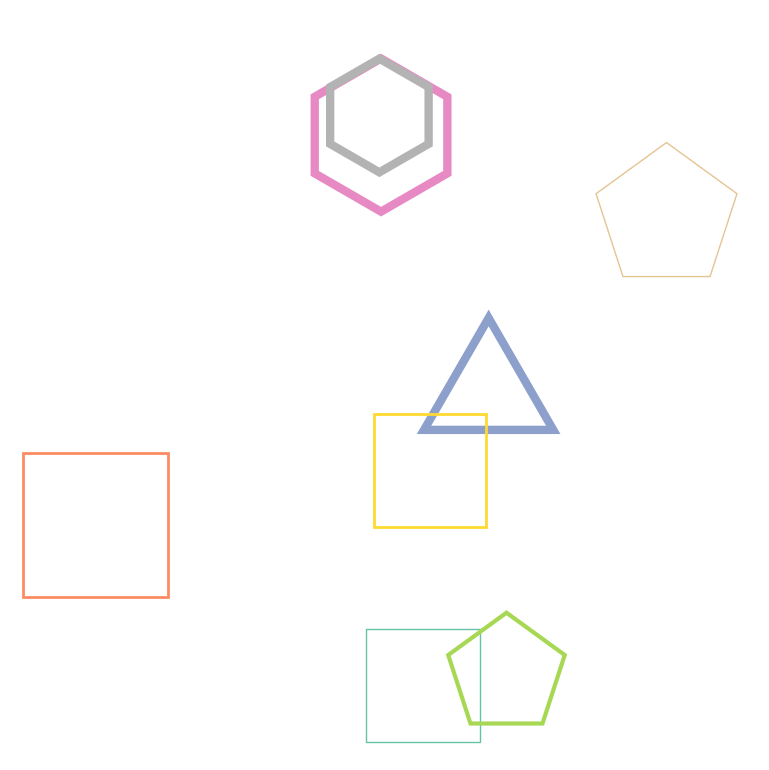[{"shape": "square", "thickness": 0.5, "radius": 0.37, "center": [0.549, 0.11]}, {"shape": "square", "thickness": 1, "radius": 0.47, "center": [0.124, 0.318]}, {"shape": "triangle", "thickness": 3, "radius": 0.48, "center": [0.635, 0.49]}, {"shape": "hexagon", "thickness": 3, "radius": 0.5, "center": [0.495, 0.825]}, {"shape": "pentagon", "thickness": 1.5, "radius": 0.4, "center": [0.658, 0.125]}, {"shape": "square", "thickness": 1, "radius": 0.37, "center": [0.558, 0.389]}, {"shape": "pentagon", "thickness": 0.5, "radius": 0.48, "center": [0.866, 0.719]}, {"shape": "hexagon", "thickness": 3, "radius": 0.37, "center": [0.493, 0.85]}]